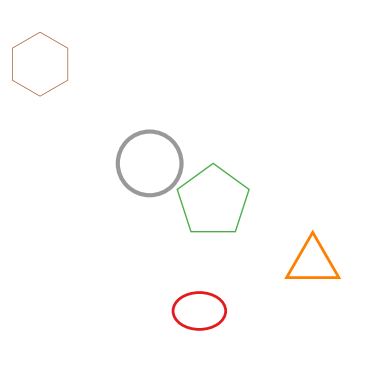[{"shape": "oval", "thickness": 2, "radius": 0.34, "center": [0.518, 0.192]}, {"shape": "pentagon", "thickness": 1, "radius": 0.49, "center": [0.554, 0.478]}, {"shape": "triangle", "thickness": 2, "radius": 0.39, "center": [0.812, 0.318]}, {"shape": "hexagon", "thickness": 0.5, "radius": 0.42, "center": [0.104, 0.833]}, {"shape": "circle", "thickness": 3, "radius": 0.41, "center": [0.389, 0.576]}]